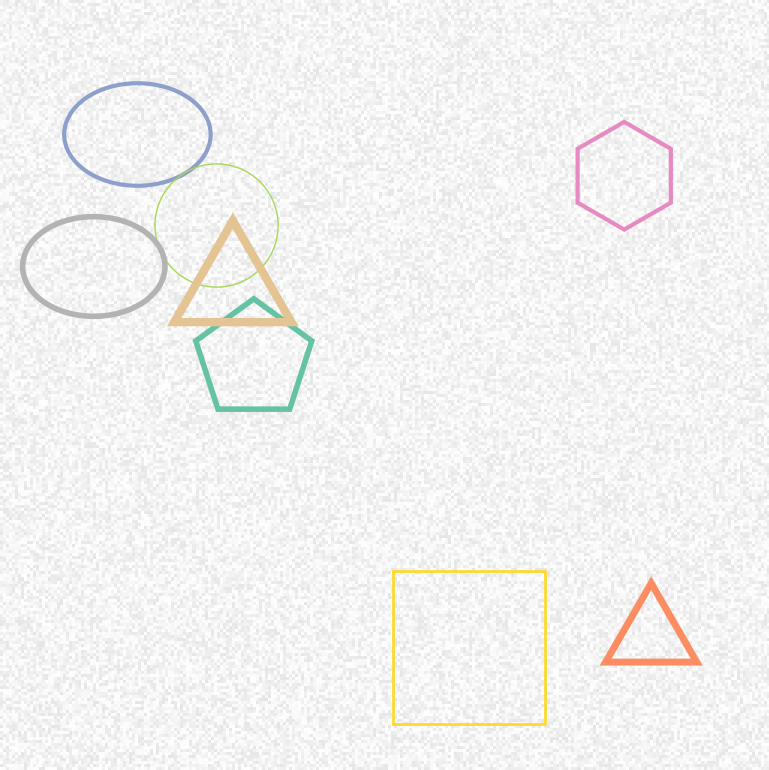[{"shape": "pentagon", "thickness": 2, "radius": 0.4, "center": [0.33, 0.533]}, {"shape": "triangle", "thickness": 2.5, "radius": 0.34, "center": [0.846, 0.174]}, {"shape": "oval", "thickness": 1.5, "radius": 0.48, "center": [0.178, 0.825]}, {"shape": "hexagon", "thickness": 1.5, "radius": 0.35, "center": [0.811, 0.772]}, {"shape": "circle", "thickness": 0.5, "radius": 0.4, "center": [0.281, 0.707]}, {"shape": "square", "thickness": 1, "radius": 0.49, "center": [0.609, 0.159]}, {"shape": "triangle", "thickness": 3, "radius": 0.44, "center": [0.302, 0.626]}, {"shape": "oval", "thickness": 2, "radius": 0.46, "center": [0.122, 0.654]}]